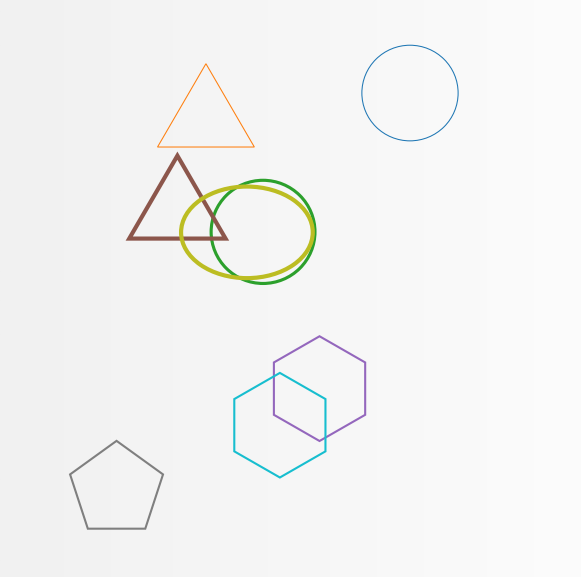[{"shape": "circle", "thickness": 0.5, "radius": 0.41, "center": [0.705, 0.838]}, {"shape": "triangle", "thickness": 0.5, "radius": 0.48, "center": [0.354, 0.793]}, {"shape": "circle", "thickness": 1.5, "radius": 0.45, "center": [0.453, 0.598]}, {"shape": "hexagon", "thickness": 1, "radius": 0.45, "center": [0.55, 0.326]}, {"shape": "triangle", "thickness": 2, "radius": 0.48, "center": [0.305, 0.634]}, {"shape": "pentagon", "thickness": 1, "radius": 0.42, "center": [0.201, 0.152]}, {"shape": "oval", "thickness": 2, "radius": 0.57, "center": [0.425, 0.597]}, {"shape": "hexagon", "thickness": 1, "radius": 0.45, "center": [0.482, 0.263]}]